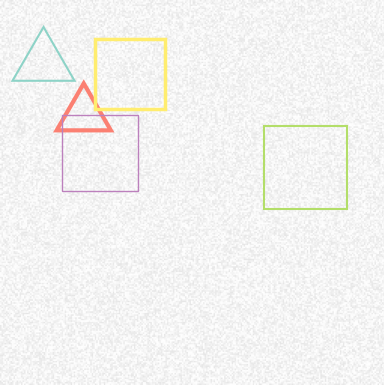[{"shape": "triangle", "thickness": 1.5, "radius": 0.47, "center": [0.113, 0.837]}, {"shape": "triangle", "thickness": 3, "radius": 0.41, "center": [0.218, 0.702]}, {"shape": "square", "thickness": 1.5, "radius": 0.54, "center": [0.794, 0.565]}, {"shape": "square", "thickness": 1, "radius": 0.49, "center": [0.26, 0.602]}, {"shape": "square", "thickness": 2.5, "radius": 0.45, "center": [0.337, 0.808]}]